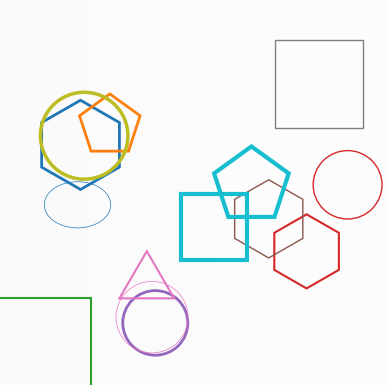[{"shape": "oval", "thickness": 0.5, "radius": 0.43, "center": [0.2, 0.468]}, {"shape": "hexagon", "thickness": 2, "radius": 0.58, "center": [0.208, 0.624]}, {"shape": "pentagon", "thickness": 2, "radius": 0.41, "center": [0.283, 0.674]}, {"shape": "square", "thickness": 1.5, "radius": 0.6, "center": [0.116, 0.108]}, {"shape": "circle", "thickness": 1, "radius": 0.44, "center": [0.897, 0.52]}, {"shape": "hexagon", "thickness": 1.5, "radius": 0.48, "center": [0.791, 0.347]}, {"shape": "circle", "thickness": 2, "radius": 0.42, "center": [0.401, 0.161]}, {"shape": "hexagon", "thickness": 1, "radius": 0.51, "center": [0.694, 0.432]}, {"shape": "circle", "thickness": 0.5, "radius": 0.46, "center": [0.392, 0.176]}, {"shape": "triangle", "thickness": 1.5, "radius": 0.41, "center": [0.379, 0.266]}, {"shape": "square", "thickness": 1, "radius": 0.57, "center": [0.823, 0.782]}, {"shape": "circle", "thickness": 2.5, "radius": 0.56, "center": [0.217, 0.647]}, {"shape": "square", "thickness": 3, "radius": 0.43, "center": [0.552, 0.41]}, {"shape": "pentagon", "thickness": 3, "radius": 0.51, "center": [0.649, 0.518]}]